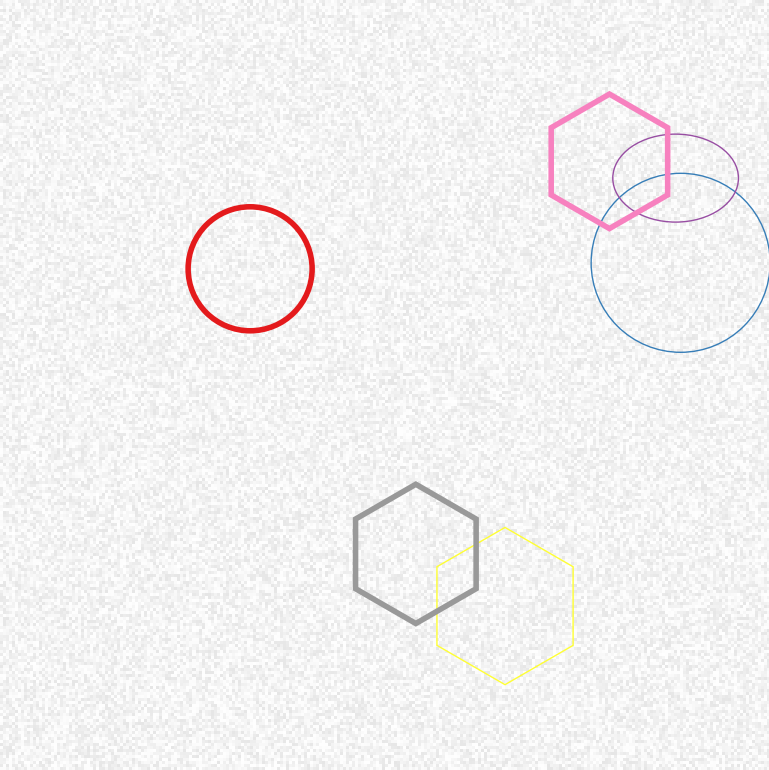[{"shape": "circle", "thickness": 2, "radius": 0.4, "center": [0.325, 0.651]}, {"shape": "circle", "thickness": 0.5, "radius": 0.58, "center": [0.884, 0.659]}, {"shape": "oval", "thickness": 0.5, "radius": 0.41, "center": [0.877, 0.769]}, {"shape": "hexagon", "thickness": 0.5, "radius": 0.51, "center": [0.656, 0.213]}, {"shape": "hexagon", "thickness": 2, "radius": 0.44, "center": [0.791, 0.79]}, {"shape": "hexagon", "thickness": 2, "radius": 0.45, "center": [0.54, 0.281]}]